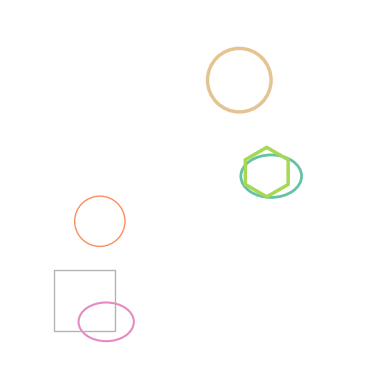[{"shape": "oval", "thickness": 2, "radius": 0.39, "center": [0.704, 0.542]}, {"shape": "circle", "thickness": 1, "radius": 0.33, "center": [0.259, 0.425]}, {"shape": "oval", "thickness": 1.5, "radius": 0.36, "center": [0.276, 0.164]}, {"shape": "hexagon", "thickness": 2.5, "radius": 0.32, "center": [0.693, 0.553]}, {"shape": "circle", "thickness": 2.5, "radius": 0.41, "center": [0.622, 0.792]}, {"shape": "square", "thickness": 1, "radius": 0.4, "center": [0.219, 0.22]}]